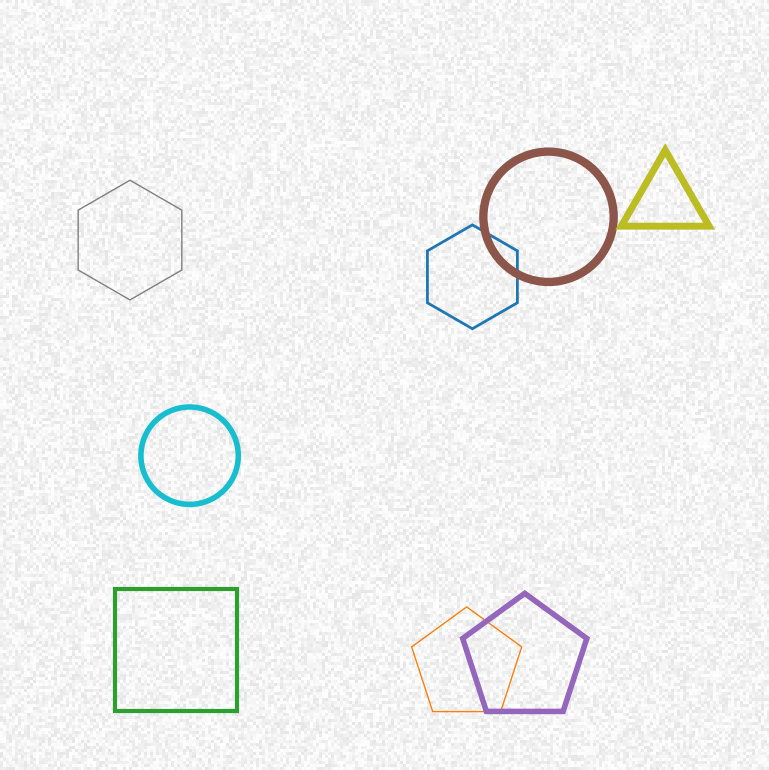[{"shape": "hexagon", "thickness": 1, "radius": 0.34, "center": [0.614, 0.641]}, {"shape": "pentagon", "thickness": 0.5, "radius": 0.38, "center": [0.606, 0.137]}, {"shape": "square", "thickness": 1.5, "radius": 0.4, "center": [0.229, 0.155]}, {"shape": "pentagon", "thickness": 2, "radius": 0.42, "center": [0.681, 0.145]}, {"shape": "circle", "thickness": 3, "radius": 0.42, "center": [0.712, 0.718]}, {"shape": "hexagon", "thickness": 0.5, "radius": 0.39, "center": [0.169, 0.688]}, {"shape": "triangle", "thickness": 2.5, "radius": 0.33, "center": [0.864, 0.739]}, {"shape": "circle", "thickness": 2, "radius": 0.32, "center": [0.246, 0.408]}]